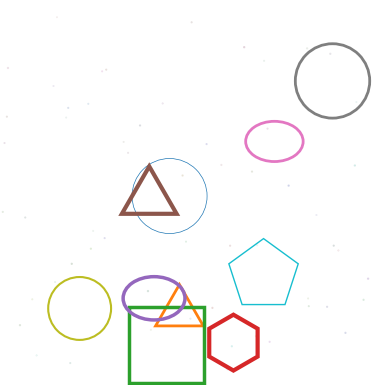[{"shape": "circle", "thickness": 0.5, "radius": 0.49, "center": [0.44, 0.491]}, {"shape": "triangle", "thickness": 2, "radius": 0.36, "center": [0.466, 0.189]}, {"shape": "square", "thickness": 2.5, "radius": 0.49, "center": [0.432, 0.104]}, {"shape": "hexagon", "thickness": 3, "radius": 0.36, "center": [0.606, 0.11]}, {"shape": "oval", "thickness": 2.5, "radius": 0.4, "center": [0.4, 0.225]}, {"shape": "triangle", "thickness": 3, "radius": 0.41, "center": [0.388, 0.486]}, {"shape": "oval", "thickness": 2, "radius": 0.37, "center": [0.713, 0.633]}, {"shape": "circle", "thickness": 2, "radius": 0.48, "center": [0.864, 0.79]}, {"shape": "circle", "thickness": 1.5, "radius": 0.41, "center": [0.207, 0.199]}, {"shape": "pentagon", "thickness": 1, "radius": 0.47, "center": [0.685, 0.286]}]